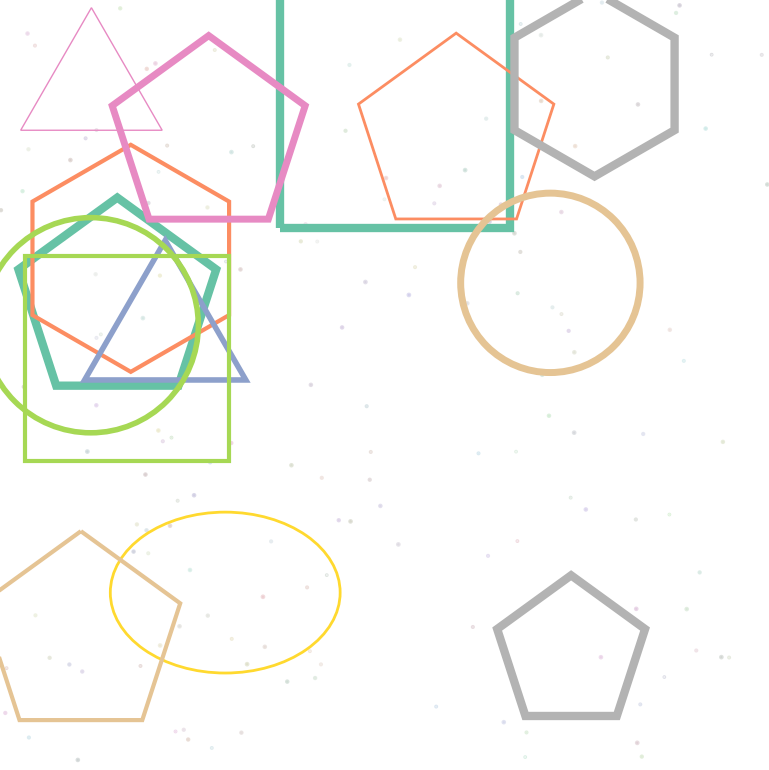[{"shape": "square", "thickness": 3, "radius": 0.75, "center": [0.513, 0.853]}, {"shape": "pentagon", "thickness": 3, "radius": 0.68, "center": [0.152, 0.608]}, {"shape": "hexagon", "thickness": 1.5, "radius": 0.74, "center": [0.17, 0.665]}, {"shape": "pentagon", "thickness": 1, "radius": 0.67, "center": [0.592, 0.824]}, {"shape": "triangle", "thickness": 2, "radius": 0.6, "center": [0.215, 0.567]}, {"shape": "triangle", "thickness": 0.5, "radius": 0.53, "center": [0.119, 0.884]}, {"shape": "pentagon", "thickness": 2.5, "radius": 0.66, "center": [0.271, 0.822]}, {"shape": "circle", "thickness": 2, "radius": 0.7, "center": [0.118, 0.578]}, {"shape": "square", "thickness": 1.5, "radius": 0.67, "center": [0.165, 0.535]}, {"shape": "oval", "thickness": 1, "radius": 0.75, "center": [0.293, 0.23]}, {"shape": "circle", "thickness": 2.5, "radius": 0.58, "center": [0.715, 0.633]}, {"shape": "pentagon", "thickness": 1.5, "radius": 0.68, "center": [0.105, 0.175]}, {"shape": "pentagon", "thickness": 3, "radius": 0.5, "center": [0.742, 0.152]}, {"shape": "hexagon", "thickness": 3, "radius": 0.6, "center": [0.772, 0.891]}]